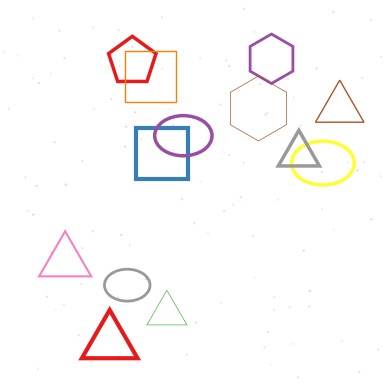[{"shape": "triangle", "thickness": 3, "radius": 0.42, "center": [0.285, 0.111]}, {"shape": "pentagon", "thickness": 2.5, "radius": 0.32, "center": [0.344, 0.841]}, {"shape": "square", "thickness": 3, "radius": 0.33, "center": [0.421, 0.6]}, {"shape": "triangle", "thickness": 0.5, "radius": 0.3, "center": [0.434, 0.186]}, {"shape": "oval", "thickness": 2.5, "radius": 0.37, "center": [0.476, 0.648]}, {"shape": "hexagon", "thickness": 2, "radius": 0.32, "center": [0.705, 0.847]}, {"shape": "square", "thickness": 1, "radius": 0.33, "center": [0.391, 0.801]}, {"shape": "oval", "thickness": 2.5, "radius": 0.41, "center": [0.839, 0.576]}, {"shape": "triangle", "thickness": 1, "radius": 0.36, "center": [0.882, 0.719]}, {"shape": "hexagon", "thickness": 0.5, "radius": 0.42, "center": [0.671, 0.718]}, {"shape": "triangle", "thickness": 1.5, "radius": 0.39, "center": [0.169, 0.321]}, {"shape": "oval", "thickness": 2, "radius": 0.3, "center": [0.33, 0.259]}, {"shape": "triangle", "thickness": 2.5, "radius": 0.31, "center": [0.776, 0.6]}]